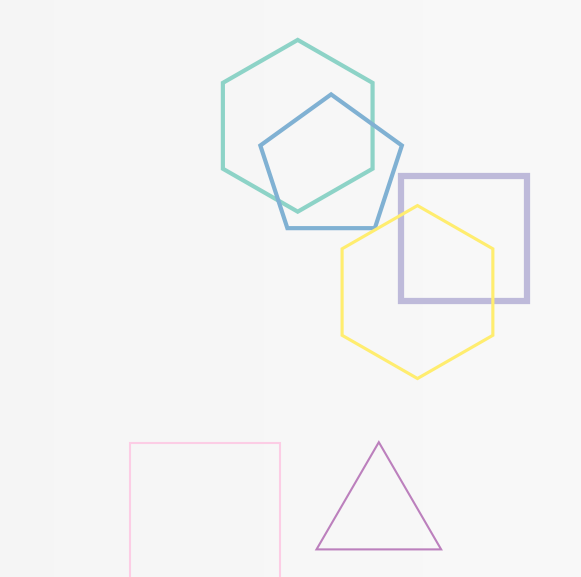[{"shape": "hexagon", "thickness": 2, "radius": 0.74, "center": [0.512, 0.781]}, {"shape": "square", "thickness": 3, "radius": 0.54, "center": [0.799, 0.586]}, {"shape": "pentagon", "thickness": 2, "radius": 0.64, "center": [0.57, 0.708]}, {"shape": "square", "thickness": 1, "radius": 0.64, "center": [0.352, 0.103]}, {"shape": "triangle", "thickness": 1, "radius": 0.62, "center": [0.652, 0.11]}, {"shape": "hexagon", "thickness": 1.5, "radius": 0.75, "center": [0.718, 0.493]}]